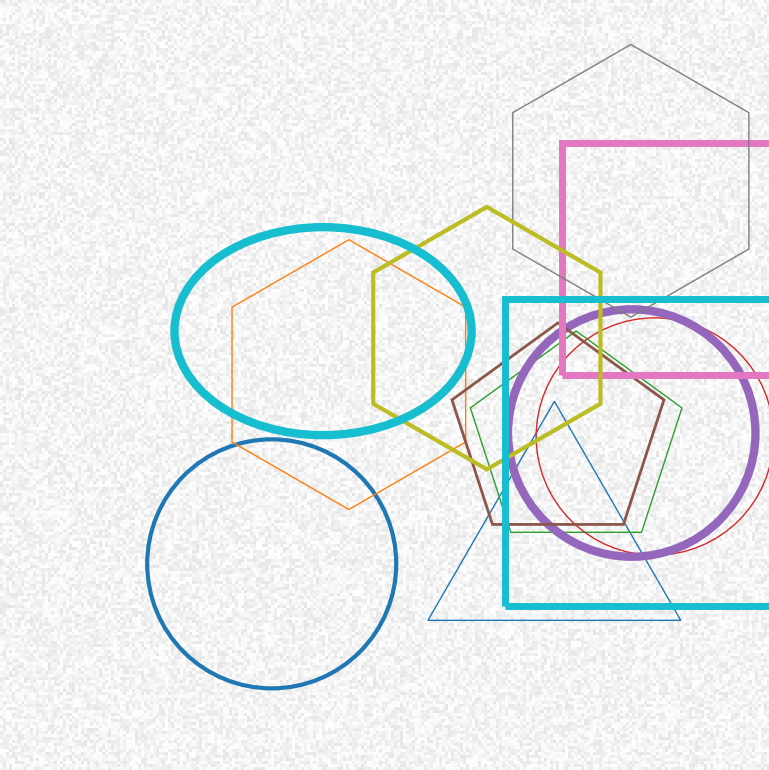[{"shape": "circle", "thickness": 1.5, "radius": 0.81, "center": [0.353, 0.268]}, {"shape": "triangle", "thickness": 0.5, "radius": 0.95, "center": [0.72, 0.289]}, {"shape": "hexagon", "thickness": 0.5, "radius": 0.88, "center": [0.453, 0.514]}, {"shape": "pentagon", "thickness": 0.5, "radius": 0.72, "center": [0.748, 0.426]}, {"shape": "circle", "thickness": 0.5, "radius": 0.77, "center": [0.85, 0.433]}, {"shape": "circle", "thickness": 3, "radius": 0.8, "center": [0.82, 0.438]}, {"shape": "pentagon", "thickness": 1, "radius": 0.72, "center": [0.725, 0.436]}, {"shape": "square", "thickness": 2.5, "radius": 0.75, "center": [0.88, 0.664]}, {"shape": "hexagon", "thickness": 0.5, "radius": 0.89, "center": [0.819, 0.765]}, {"shape": "hexagon", "thickness": 1.5, "radius": 0.85, "center": [0.632, 0.561]}, {"shape": "oval", "thickness": 3, "radius": 0.96, "center": [0.42, 0.57]}, {"shape": "square", "thickness": 2.5, "radius": 1.0, "center": [0.855, 0.412]}]